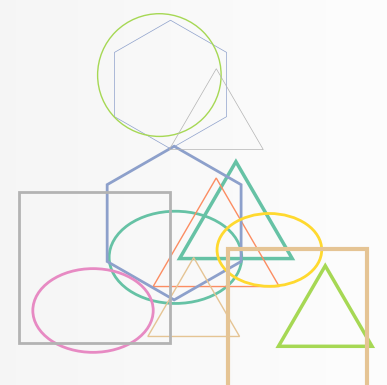[{"shape": "triangle", "thickness": 2.5, "radius": 0.84, "center": [0.609, 0.412]}, {"shape": "oval", "thickness": 2, "radius": 0.86, "center": [0.453, 0.332]}, {"shape": "triangle", "thickness": 1, "radius": 0.94, "center": [0.558, 0.35]}, {"shape": "hexagon", "thickness": 0.5, "radius": 0.83, "center": [0.44, 0.78]}, {"shape": "hexagon", "thickness": 2, "radius": 1.0, "center": [0.449, 0.421]}, {"shape": "oval", "thickness": 2, "radius": 0.78, "center": [0.24, 0.194]}, {"shape": "circle", "thickness": 1, "radius": 0.8, "center": [0.411, 0.805]}, {"shape": "triangle", "thickness": 2.5, "radius": 0.7, "center": [0.839, 0.17]}, {"shape": "oval", "thickness": 2, "radius": 0.68, "center": [0.695, 0.351]}, {"shape": "triangle", "thickness": 1, "radius": 0.68, "center": [0.5, 0.194]}, {"shape": "square", "thickness": 3, "radius": 0.89, "center": [0.768, 0.175]}, {"shape": "triangle", "thickness": 0.5, "radius": 0.7, "center": [0.558, 0.681]}, {"shape": "square", "thickness": 2, "radius": 0.98, "center": [0.243, 0.305]}]